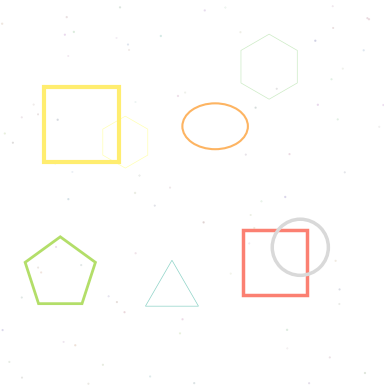[{"shape": "triangle", "thickness": 0.5, "radius": 0.4, "center": [0.447, 0.245]}, {"shape": "hexagon", "thickness": 0.5, "radius": 0.34, "center": [0.325, 0.631]}, {"shape": "square", "thickness": 2.5, "radius": 0.42, "center": [0.715, 0.319]}, {"shape": "oval", "thickness": 1.5, "radius": 0.43, "center": [0.559, 0.672]}, {"shape": "pentagon", "thickness": 2, "radius": 0.48, "center": [0.157, 0.289]}, {"shape": "circle", "thickness": 2.5, "radius": 0.36, "center": [0.78, 0.358]}, {"shape": "hexagon", "thickness": 0.5, "radius": 0.42, "center": [0.699, 0.827]}, {"shape": "square", "thickness": 3, "radius": 0.49, "center": [0.212, 0.676]}]